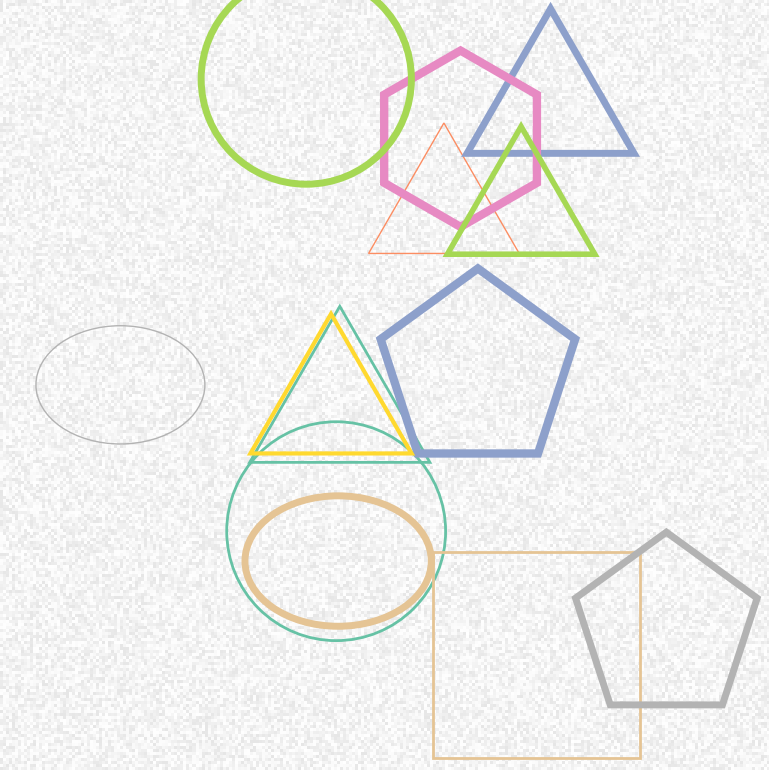[{"shape": "triangle", "thickness": 1, "radius": 0.68, "center": [0.441, 0.467]}, {"shape": "circle", "thickness": 1, "radius": 0.71, "center": [0.437, 0.31]}, {"shape": "triangle", "thickness": 0.5, "radius": 0.56, "center": [0.576, 0.727]}, {"shape": "pentagon", "thickness": 3, "radius": 0.66, "center": [0.621, 0.519]}, {"shape": "triangle", "thickness": 2.5, "radius": 0.63, "center": [0.715, 0.863]}, {"shape": "hexagon", "thickness": 3, "radius": 0.57, "center": [0.598, 0.82]}, {"shape": "triangle", "thickness": 2, "radius": 0.55, "center": [0.677, 0.725]}, {"shape": "circle", "thickness": 2.5, "radius": 0.68, "center": [0.398, 0.897]}, {"shape": "triangle", "thickness": 1.5, "radius": 0.6, "center": [0.43, 0.472]}, {"shape": "oval", "thickness": 2.5, "radius": 0.6, "center": [0.439, 0.271]}, {"shape": "square", "thickness": 1, "radius": 0.67, "center": [0.697, 0.149]}, {"shape": "oval", "thickness": 0.5, "radius": 0.55, "center": [0.156, 0.5]}, {"shape": "pentagon", "thickness": 2.5, "radius": 0.62, "center": [0.865, 0.185]}]